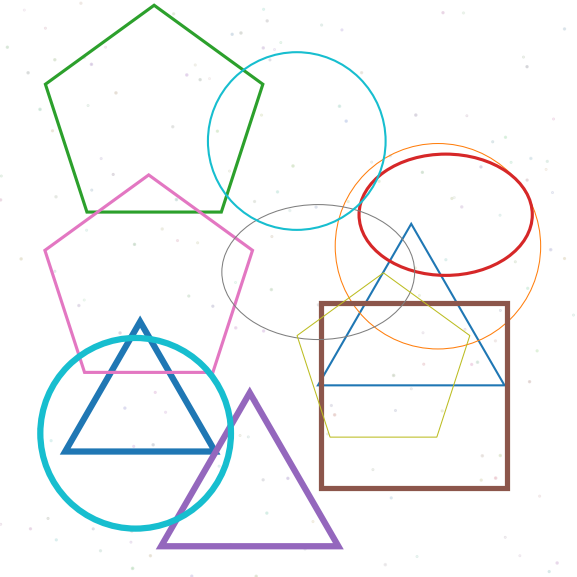[{"shape": "triangle", "thickness": 1, "radius": 0.93, "center": [0.712, 0.425]}, {"shape": "triangle", "thickness": 3, "radius": 0.75, "center": [0.243, 0.292]}, {"shape": "circle", "thickness": 0.5, "radius": 0.89, "center": [0.758, 0.573]}, {"shape": "pentagon", "thickness": 1.5, "radius": 0.99, "center": [0.267, 0.792]}, {"shape": "oval", "thickness": 1.5, "radius": 0.75, "center": [0.772, 0.627]}, {"shape": "triangle", "thickness": 3, "radius": 0.89, "center": [0.432, 0.142]}, {"shape": "square", "thickness": 2.5, "radius": 0.8, "center": [0.717, 0.315]}, {"shape": "pentagon", "thickness": 1.5, "radius": 0.95, "center": [0.258, 0.507]}, {"shape": "oval", "thickness": 0.5, "radius": 0.83, "center": [0.551, 0.528]}, {"shape": "pentagon", "thickness": 0.5, "radius": 0.79, "center": [0.664, 0.369]}, {"shape": "circle", "thickness": 3, "radius": 0.83, "center": [0.235, 0.249]}, {"shape": "circle", "thickness": 1, "radius": 0.77, "center": [0.514, 0.755]}]